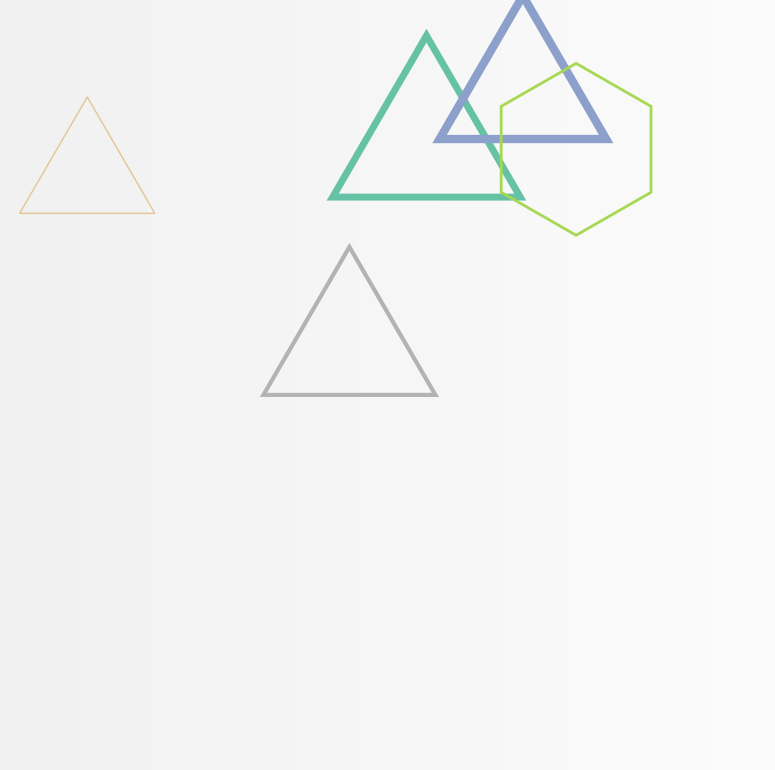[{"shape": "triangle", "thickness": 2.5, "radius": 0.7, "center": [0.55, 0.814]}, {"shape": "triangle", "thickness": 3, "radius": 0.62, "center": [0.675, 0.882]}, {"shape": "hexagon", "thickness": 1, "radius": 0.56, "center": [0.743, 0.806]}, {"shape": "triangle", "thickness": 0.5, "radius": 0.5, "center": [0.113, 0.773]}, {"shape": "triangle", "thickness": 1.5, "radius": 0.64, "center": [0.451, 0.551]}]